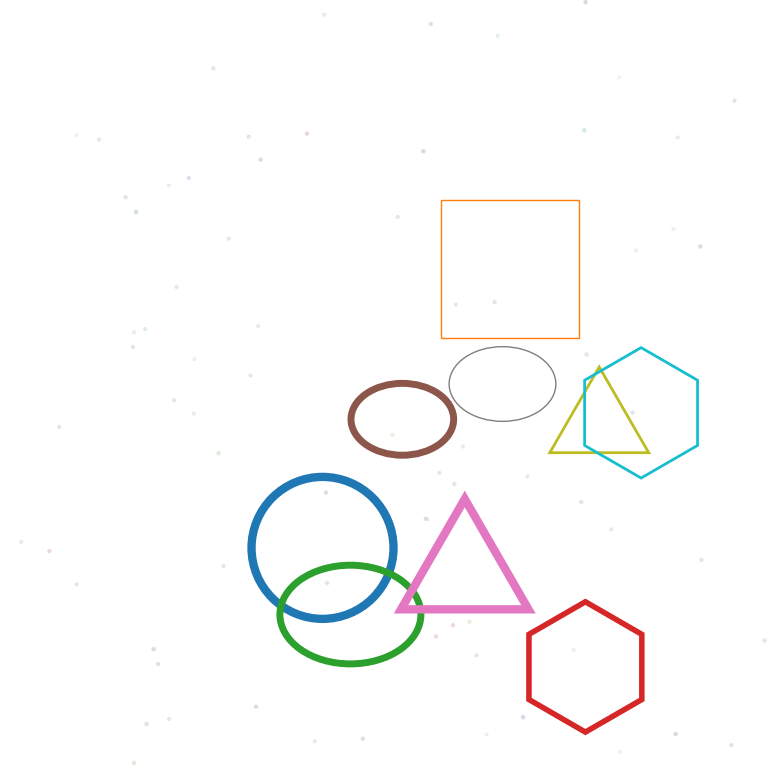[{"shape": "circle", "thickness": 3, "radius": 0.46, "center": [0.419, 0.288]}, {"shape": "square", "thickness": 0.5, "radius": 0.45, "center": [0.662, 0.651]}, {"shape": "oval", "thickness": 2.5, "radius": 0.46, "center": [0.455, 0.202]}, {"shape": "hexagon", "thickness": 2, "radius": 0.42, "center": [0.76, 0.134]}, {"shape": "oval", "thickness": 2.5, "radius": 0.33, "center": [0.523, 0.455]}, {"shape": "triangle", "thickness": 3, "radius": 0.48, "center": [0.604, 0.256]}, {"shape": "oval", "thickness": 0.5, "radius": 0.35, "center": [0.653, 0.501]}, {"shape": "triangle", "thickness": 1, "radius": 0.37, "center": [0.778, 0.449]}, {"shape": "hexagon", "thickness": 1, "radius": 0.42, "center": [0.833, 0.464]}]